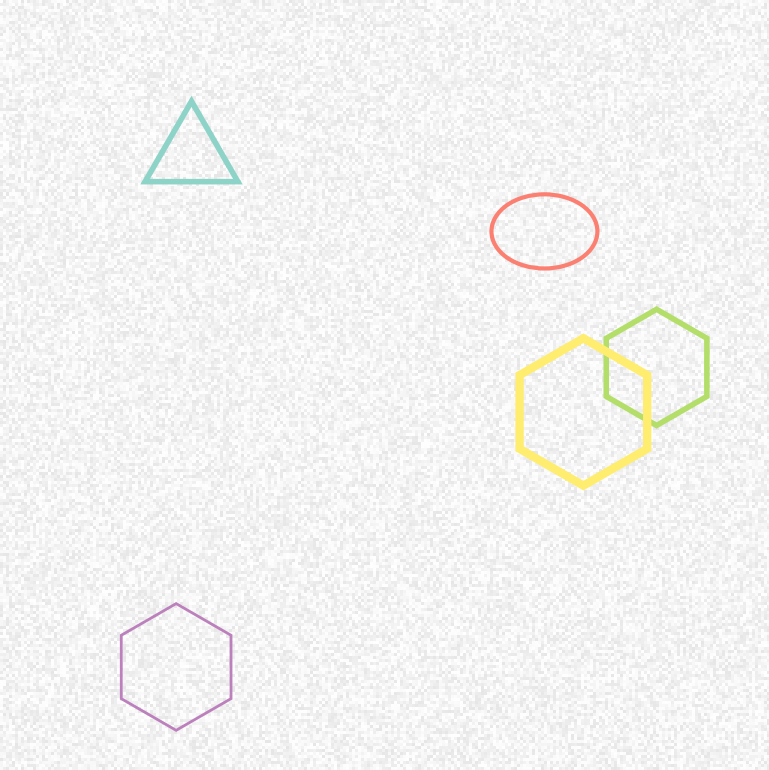[{"shape": "triangle", "thickness": 2, "radius": 0.35, "center": [0.249, 0.799]}, {"shape": "oval", "thickness": 1.5, "radius": 0.34, "center": [0.707, 0.699]}, {"shape": "hexagon", "thickness": 2, "radius": 0.38, "center": [0.853, 0.523]}, {"shape": "hexagon", "thickness": 1, "radius": 0.41, "center": [0.229, 0.134]}, {"shape": "hexagon", "thickness": 3, "radius": 0.48, "center": [0.758, 0.465]}]